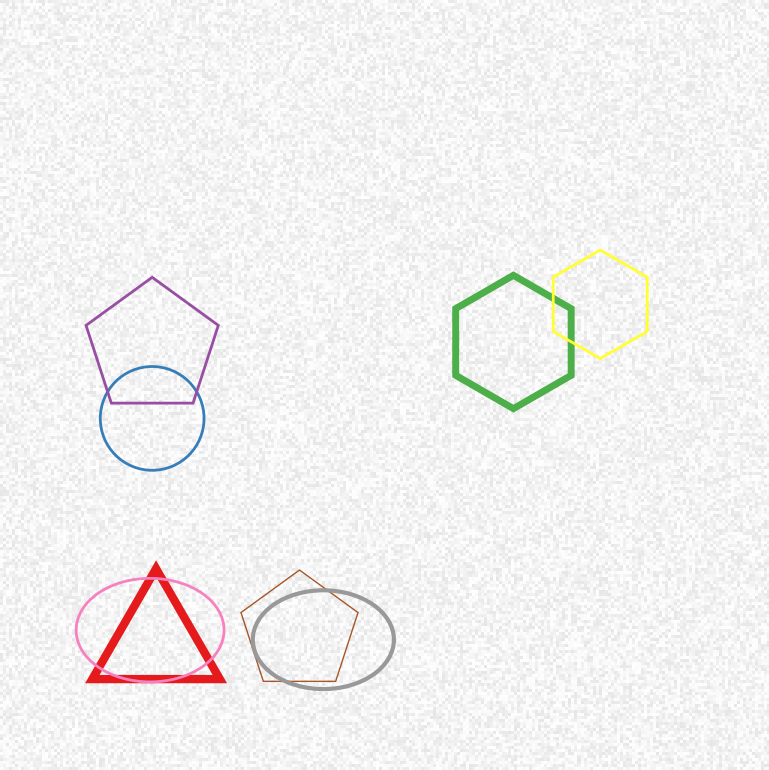[{"shape": "triangle", "thickness": 3, "radius": 0.48, "center": [0.203, 0.166]}, {"shape": "circle", "thickness": 1, "radius": 0.34, "center": [0.198, 0.457]}, {"shape": "hexagon", "thickness": 2.5, "radius": 0.43, "center": [0.667, 0.556]}, {"shape": "pentagon", "thickness": 1, "radius": 0.45, "center": [0.198, 0.55]}, {"shape": "hexagon", "thickness": 1, "radius": 0.35, "center": [0.78, 0.605]}, {"shape": "pentagon", "thickness": 0.5, "radius": 0.4, "center": [0.389, 0.18]}, {"shape": "oval", "thickness": 1, "radius": 0.48, "center": [0.195, 0.182]}, {"shape": "oval", "thickness": 1.5, "radius": 0.46, "center": [0.42, 0.169]}]